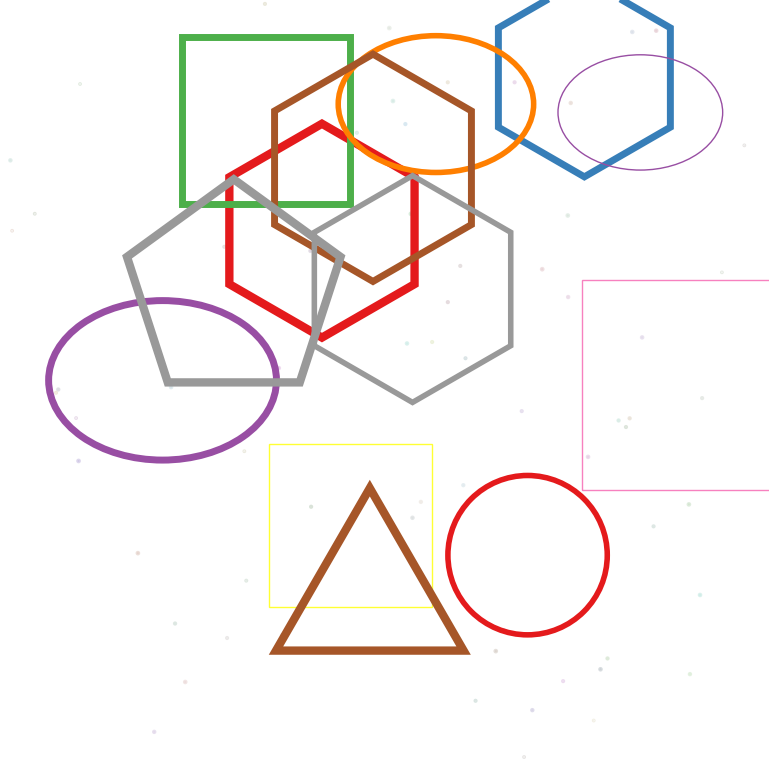[{"shape": "hexagon", "thickness": 3, "radius": 0.69, "center": [0.418, 0.7]}, {"shape": "circle", "thickness": 2, "radius": 0.52, "center": [0.685, 0.279]}, {"shape": "hexagon", "thickness": 2.5, "radius": 0.64, "center": [0.759, 0.899]}, {"shape": "square", "thickness": 2.5, "radius": 0.54, "center": [0.345, 0.844]}, {"shape": "oval", "thickness": 0.5, "radius": 0.53, "center": [0.832, 0.854]}, {"shape": "oval", "thickness": 2.5, "radius": 0.74, "center": [0.211, 0.506]}, {"shape": "oval", "thickness": 2, "radius": 0.63, "center": [0.566, 0.865]}, {"shape": "square", "thickness": 0.5, "radius": 0.53, "center": [0.455, 0.318]}, {"shape": "triangle", "thickness": 3, "radius": 0.7, "center": [0.48, 0.225]}, {"shape": "hexagon", "thickness": 2.5, "radius": 0.74, "center": [0.484, 0.782]}, {"shape": "square", "thickness": 0.5, "radius": 0.68, "center": [0.891, 0.5]}, {"shape": "hexagon", "thickness": 2, "radius": 0.74, "center": [0.536, 0.625]}, {"shape": "pentagon", "thickness": 3, "radius": 0.73, "center": [0.304, 0.621]}]